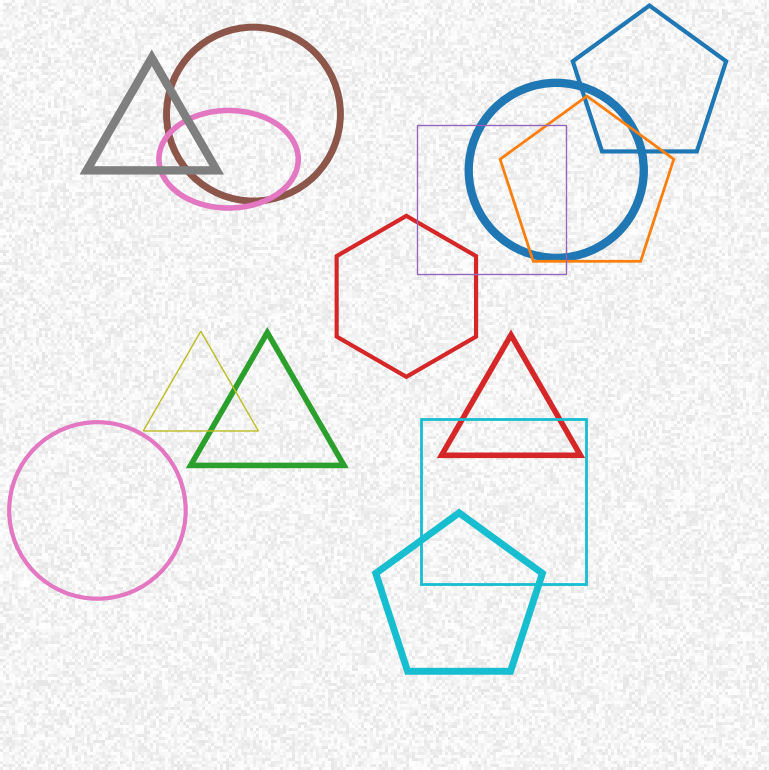[{"shape": "pentagon", "thickness": 1.5, "radius": 0.52, "center": [0.843, 0.888]}, {"shape": "circle", "thickness": 3, "radius": 0.57, "center": [0.722, 0.779]}, {"shape": "pentagon", "thickness": 1, "radius": 0.59, "center": [0.762, 0.757]}, {"shape": "triangle", "thickness": 2, "radius": 0.58, "center": [0.347, 0.453]}, {"shape": "hexagon", "thickness": 1.5, "radius": 0.52, "center": [0.528, 0.615]}, {"shape": "triangle", "thickness": 2, "radius": 0.52, "center": [0.664, 0.461]}, {"shape": "square", "thickness": 0.5, "radius": 0.48, "center": [0.638, 0.741]}, {"shape": "circle", "thickness": 2.5, "radius": 0.56, "center": [0.329, 0.852]}, {"shape": "circle", "thickness": 1.5, "radius": 0.57, "center": [0.127, 0.337]}, {"shape": "oval", "thickness": 2, "radius": 0.45, "center": [0.297, 0.793]}, {"shape": "triangle", "thickness": 3, "radius": 0.49, "center": [0.197, 0.827]}, {"shape": "triangle", "thickness": 0.5, "radius": 0.43, "center": [0.261, 0.483]}, {"shape": "pentagon", "thickness": 2.5, "radius": 0.57, "center": [0.596, 0.22]}, {"shape": "square", "thickness": 1, "radius": 0.53, "center": [0.654, 0.349]}]